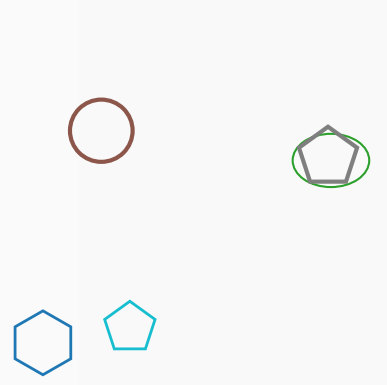[{"shape": "hexagon", "thickness": 2, "radius": 0.41, "center": [0.111, 0.11]}, {"shape": "oval", "thickness": 1.5, "radius": 0.49, "center": [0.854, 0.583]}, {"shape": "circle", "thickness": 3, "radius": 0.4, "center": [0.261, 0.66]}, {"shape": "pentagon", "thickness": 3, "radius": 0.39, "center": [0.847, 0.592]}, {"shape": "pentagon", "thickness": 2, "radius": 0.34, "center": [0.335, 0.149]}]